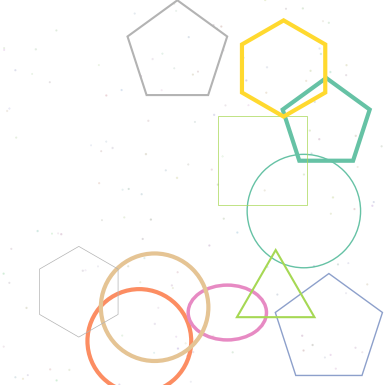[{"shape": "pentagon", "thickness": 3, "radius": 0.59, "center": [0.847, 0.679]}, {"shape": "circle", "thickness": 1, "radius": 0.74, "center": [0.789, 0.452]}, {"shape": "circle", "thickness": 3, "radius": 0.67, "center": [0.362, 0.114]}, {"shape": "pentagon", "thickness": 1, "radius": 0.73, "center": [0.854, 0.143]}, {"shape": "oval", "thickness": 2.5, "radius": 0.51, "center": [0.59, 0.188]}, {"shape": "triangle", "thickness": 1.5, "radius": 0.58, "center": [0.716, 0.234]}, {"shape": "square", "thickness": 0.5, "radius": 0.58, "center": [0.682, 0.584]}, {"shape": "hexagon", "thickness": 3, "radius": 0.62, "center": [0.737, 0.822]}, {"shape": "circle", "thickness": 3, "radius": 0.7, "center": [0.402, 0.202]}, {"shape": "pentagon", "thickness": 1.5, "radius": 0.68, "center": [0.461, 0.863]}, {"shape": "hexagon", "thickness": 0.5, "radius": 0.59, "center": [0.205, 0.242]}]